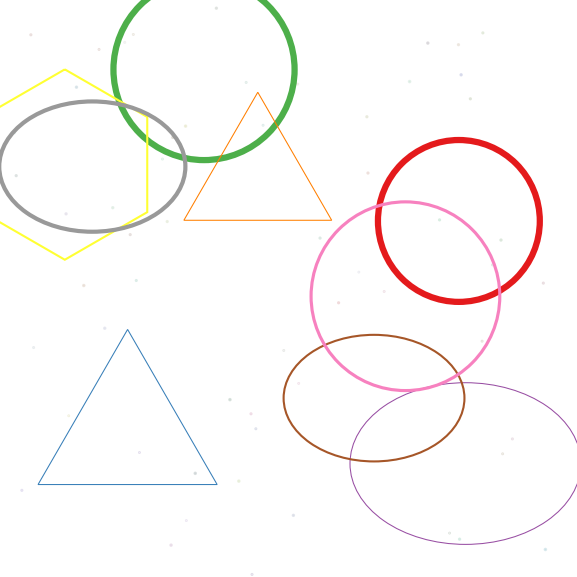[{"shape": "circle", "thickness": 3, "radius": 0.7, "center": [0.795, 0.617]}, {"shape": "triangle", "thickness": 0.5, "radius": 0.9, "center": [0.221, 0.25]}, {"shape": "circle", "thickness": 3, "radius": 0.78, "center": [0.353, 0.879]}, {"shape": "oval", "thickness": 0.5, "radius": 1.0, "center": [0.806, 0.196]}, {"shape": "triangle", "thickness": 0.5, "radius": 0.74, "center": [0.446, 0.692]}, {"shape": "hexagon", "thickness": 1, "radius": 0.82, "center": [0.112, 0.714]}, {"shape": "oval", "thickness": 1, "radius": 0.78, "center": [0.648, 0.31]}, {"shape": "circle", "thickness": 1.5, "radius": 0.82, "center": [0.702, 0.486]}, {"shape": "oval", "thickness": 2, "radius": 0.81, "center": [0.16, 0.711]}]